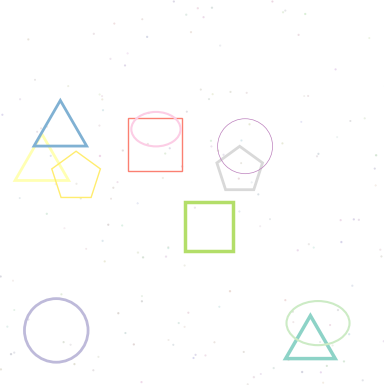[{"shape": "triangle", "thickness": 2.5, "radius": 0.37, "center": [0.806, 0.106]}, {"shape": "triangle", "thickness": 2, "radius": 0.4, "center": [0.109, 0.571]}, {"shape": "circle", "thickness": 2, "radius": 0.41, "center": [0.146, 0.142]}, {"shape": "square", "thickness": 1, "radius": 0.35, "center": [0.403, 0.625]}, {"shape": "triangle", "thickness": 2, "radius": 0.4, "center": [0.157, 0.66]}, {"shape": "square", "thickness": 2.5, "radius": 0.32, "center": [0.543, 0.412]}, {"shape": "oval", "thickness": 1.5, "radius": 0.32, "center": [0.405, 0.665]}, {"shape": "pentagon", "thickness": 2, "radius": 0.31, "center": [0.623, 0.558]}, {"shape": "circle", "thickness": 0.5, "radius": 0.36, "center": [0.637, 0.62]}, {"shape": "oval", "thickness": 1.5, "radius": 0.41, "center": [0.826, 0.161]}, {"shape": "pentagon", "thickness": 1, "radius": 0.33, "center": [0.198, 0.541]}]